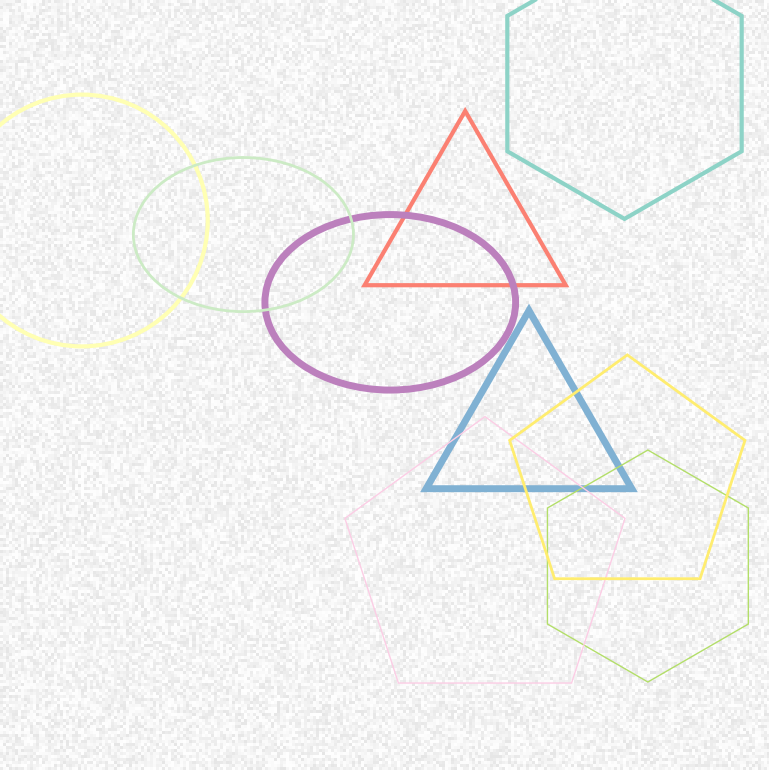[{"shape": "hexagon", "thickness": 1.5, "radius": 0.88, "center": [0.811, 0.891]}, {"shape": "circle", "thickness": 1.5, "radius": 0.82, "center": [0.106, 0.714]}, {"shape": "triangle", "thickness": 1.5, "radius": 0.75, "center": [0.604, 0.705]}, {"shape": "triangle", "thickness": 2.5, "radius": 0.77, "center": [0.687, 0.442]}, {"shape": "hexagon", "thickness": 0.5, "radius": 0.75, "center": [0.841, 0.265]}, {"shape": "pentagon", "thickness": 0.5, "radius": 0.96, "center": [0.63, 0.268]}, {"shape": "oval", "thickness": 2.5, "radius": 0.81, "center": [0.507, 0.607]}, {"shape": "oval", "thickness": 1, "radius": 0.71, "center": [0.316, 0.695]}, {"shape": "pentagon", "thickness": 1, "radius": 0.8, "center": [0.815, 0.378]}]